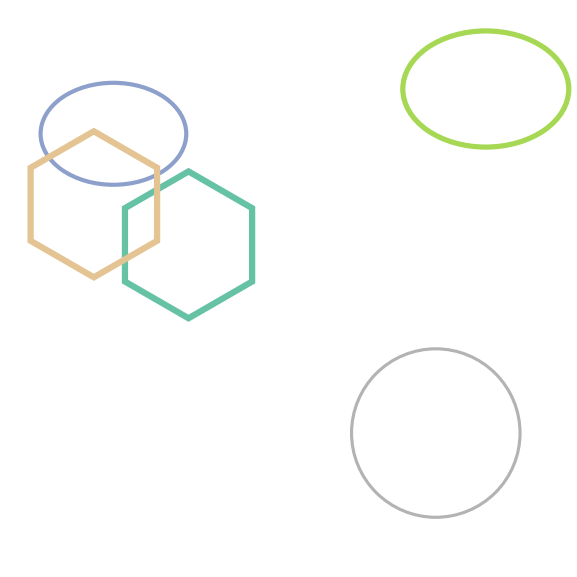[{"shape": "hexagon", "thickness": 3, "radius": 0.64, "center": [0.326, 0.575]}, {"shape": "oval", "thickness": 2, "radius": 0.63, "center": [0.196, 0.767]}, {"shape": "oval", "thickness": 2.5, "radius": 0.72, "center": [0.841, 0.845]}, {"shape": "hexagon", "thickness": 3, "radius": 0.63, "center": [0.163, 0.645]}, {"shape": "circle", "thickness": 1.5, "radius": 0.73, "center": [0.755, 0.249]}]